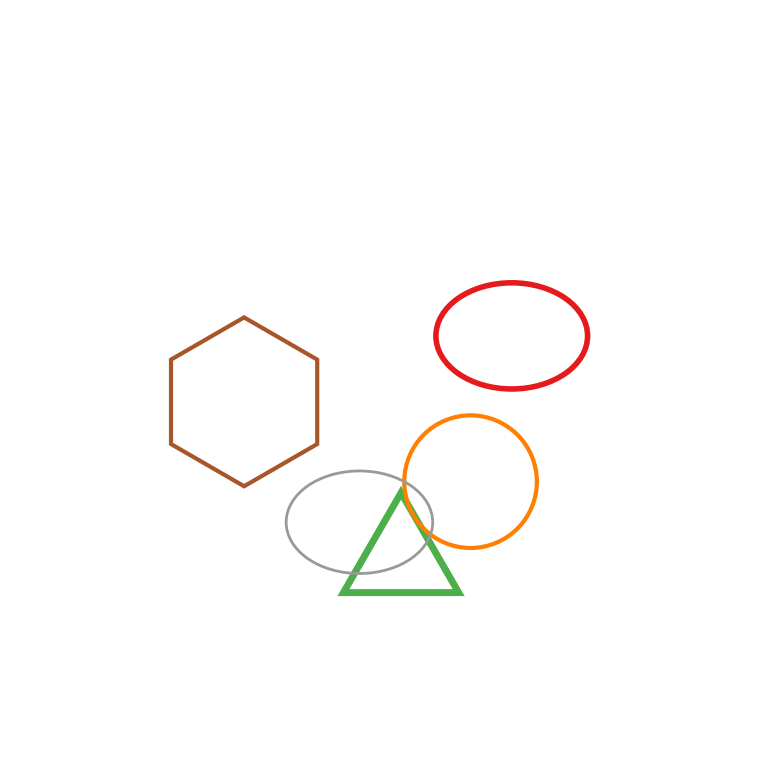[{"shape": "oval", "thickness": 2, "radius": 0.49, "center": [0.665, 0.564]}, {"shape": "triangle", "thickness": 2.5, "radius": 0.43, "center": [0.521, 0.274]}, {"shape": "circle", "thickness": 1.5, "radius": 0.43, "center": [0.611, 0.374]}, {"shape": "hexagon", "thickness": 1.5, "radius": 0.55, "center": [0.317, 0.478]}, {"shape": "oval", "thickness": 1, "radius": 0.48, "center": [0.467, 0.322]}]